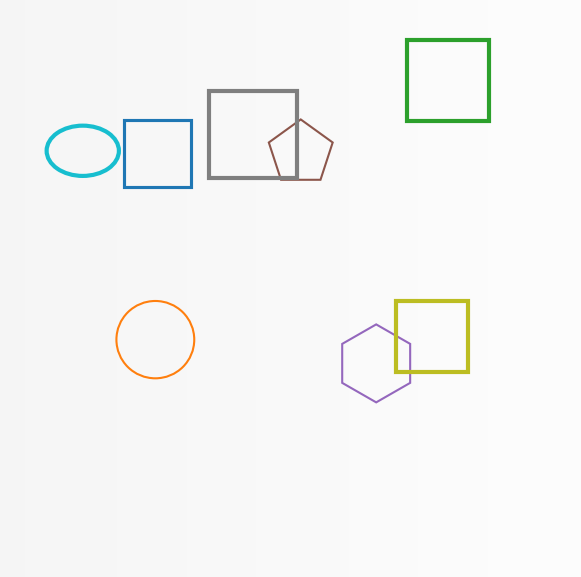[{"shape": "square", "thickness": 1.5, "radius": 0.29, "center": [0.271, 0.733]}, {"shape": "circle", "thickness": 1, "radius": 0.33, "center": [0.267, 0.411]}, {"shape": "square", "thickness": 2, "radius": 0.35, "center": [0.771, 0.86]}, {"shape": "hexagon", "thickness": 1, "radius": 0.34, "center": [0.647, 0.37]}, {"shape": "pentagon", "thickness": 1, "radius": 0.29, "center": [0.517, 0.735]}, {"shape": "square", "thickness": 2, "radius": 0.38, "center": [0.435, 0.766]}, {"shape": "square", "thickness": 2, "radius": 0.31, "center": [0.743, 0.417]}, {"shape": "oval", "thickness": 2, "radius": 0.31, "center": [0.142, 0.738]}]